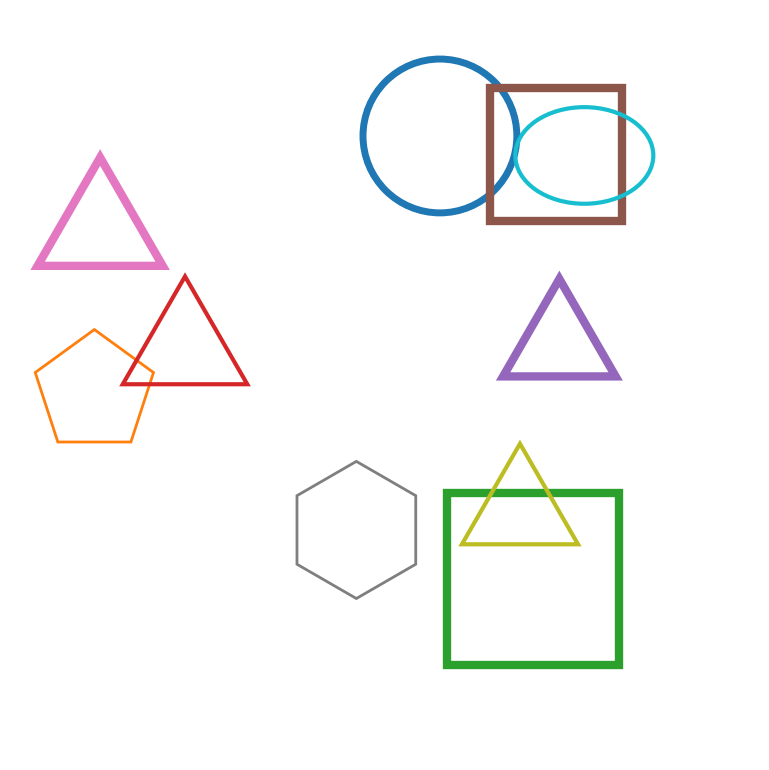[{"shape": "circle", "thickness": 2.5, "radius": 0.5, "center": [0.571, 0.823]}, {"shape": "pentagon", "thickness": 1, "radius": 0.4, "center": [0.123, 0.491]}, {"shape": "square", "thickness": 3, "radius": 0.56, "center": [0.692, 0.248]}, {"shape": "triangle", "thickness": 1.5, "radius": 0.47, "center": [0.24, 0.548]}, {"shape": "triangle", "thickness": 3, "radius": 0.42, "center": [0.726, 0.553]}, {"shape": "square", "thickness": 3, "radius": 0.43, "center": [0.722, 0.799]}, {"shape": "triangle", "thickness": 3, "radius": 0.47, "center": [0.13, 0.702]}, {"shape": "hexagon", "thickness": 1, "radius": 0.45, "center": [0.463, 0.312]}, {"shape": "triangle", "thickness": 1.5, "radius": 0.44, "center": [0.675, 0.337]}, {"shape": "oval", "thickness": 1.5, "radius": 0.45, "center": [0.759, 0.798]}]